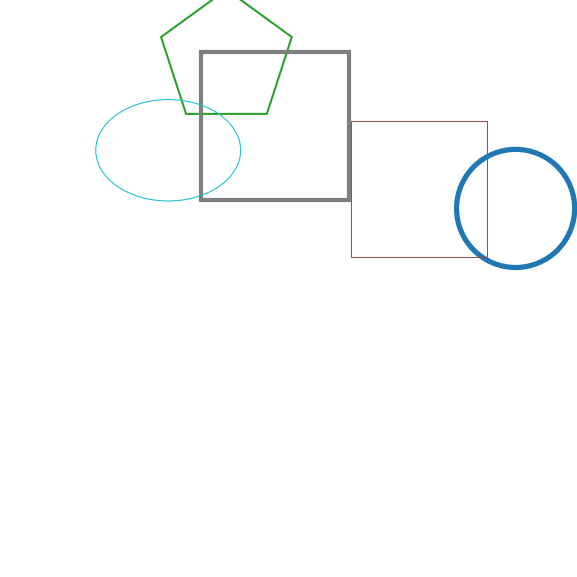[{"shape": "circle", "thickness": 2.5, "radius": 0.51, "center": [0.893, 0.638]}, {"shape": "pentagon", "thickness": 1, "radius": 0.6, "center": [0.392, 0.898]}, {"shape": "square", "thickness": 0.5, "radius": 0.59, "center": [0.725, 0.672]}, {"shape": "square", "thickness": 2, "radius": 0.64, "center": [0.477, 0.781]}, {"shape": "oval", "thickness": 0.5, "radius": 0.63, "center": [0.291, 0.739]}]